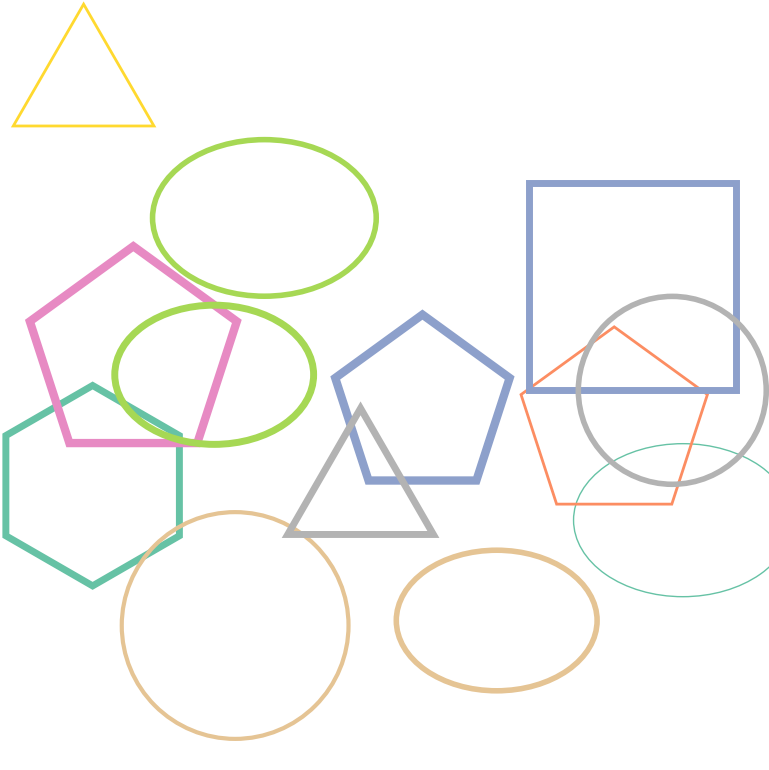[{"shape": "oval", "thickness": 0.5, "radius": 0.71, "center": [0.887, 0.324]}, {"shape": "hexagon", "thickness": 2.5, "radius": 0.65, "center": [0.12, 0.369]}, {"shape": "pentagon", "thickness": 1, "radius": 0.64, "center": [0.798, 0.448]}, {"shape": "square", "thickness": 2.5, "radius": 0.67, "center": [0.821, 0.628]}, {"shape": "pentagon", "thickness": 3, "radius": 0.6, "center": [0.549, 0.472]}, {"shape": "pentagon", "thickness": 3, "radius": 0.71, "center": [0.173, 0.539]}, {"shape": "oval", "thickness": 2, "radius": 0.73, "center": [0.343, 0.717]}, {"shape": "oval", "thickness": 2.5, "radius": 0.65, "center": [0.278, 0.513]}, {"shape": "triangle", "thickness": 1, "radius": 0.53, "center": [0.109, 0.889]}, {"shape": "circle", "thickness": 1.5, "radius": 0.74, "center": [0.305, 0.188]}, {"shape": "oval", "thickness": 2, "radius": 0.65, "center": [0.645, 0.194]}, {"shape": "circle", "thickness": 2, "radius": 0.61, "center": [0.873, 0.493]}, {"shape": "triangle", "thickness": 2.5, "radius": 0.55, "center": [0.468, 0.36]}]